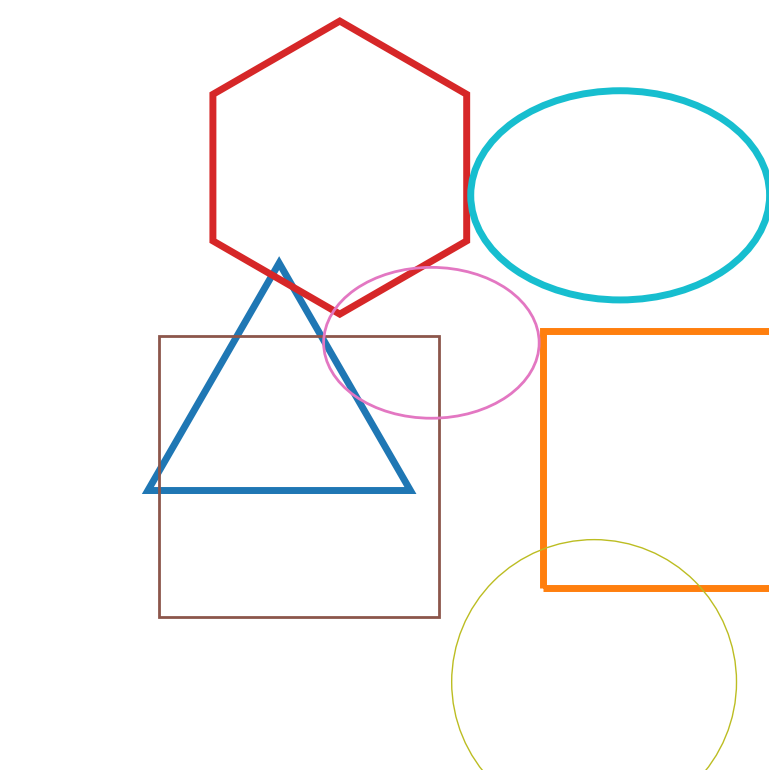[{"shape": "triangle", "thickness": 2.5, "radius": 0.98, "center": [0.363, 0.461]}, {"shape": "square", "thickness": 2.5, "radius": 0.83, "center": [0.872, 0.404]}, {"shape": "hexagon", "thickness": 2.5, "radius": 0.95, "center": [0.441, 0.782]}, {"shape": "square", "thickness": 1, "radius": 0.91, "center": [0.388, 0.381]}, {"shape": "oval", "thickness": 1, "radius": 0.7, "center": [0.56, 0.555]}, {"shape": "circle", "thickness": 0.5, "radius": 0.92, "center": [0.772, 0.114]}, {"shape": "oval", "thickness": 2.5, "radius": 0.97, "center": [0.805, 0.746]}]